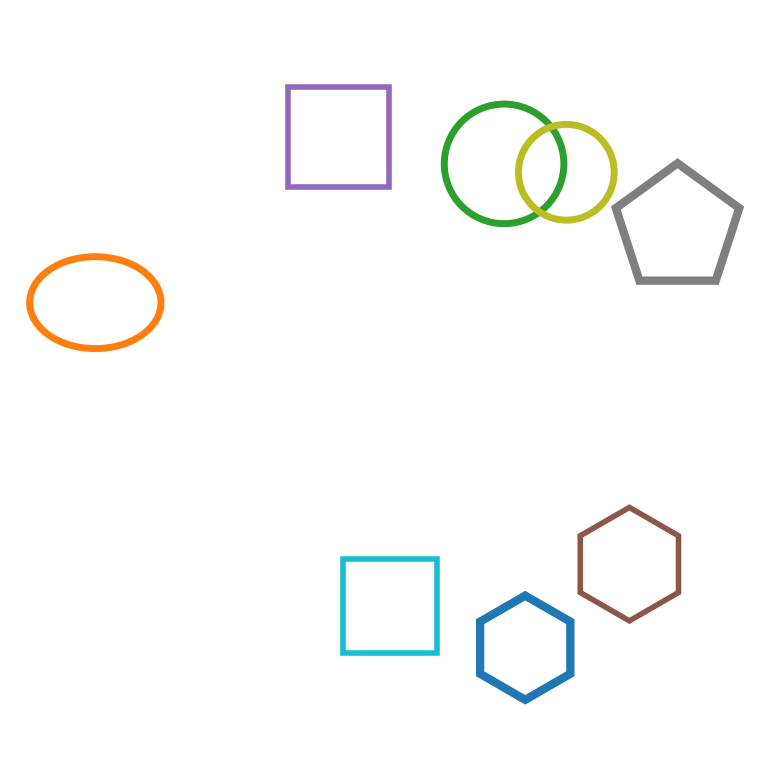[{"shape": "hexagon", "thickness": 3, "radius": 0.34, "center": [0.682, 0.159]}, {"shape": "oval", "thickness": 2.5, "radius": 0.43, "center": [0.124, 0.607]}, {"shape": "circle", "thickness": 2.5, "radius": 0.39, "center": [0.655, 0.787]}, {"shape": "square", "thickness": 2, "radius": 0.33, "center": [0.44, 0.822]}, {"shape": "hexagon", "thickness": 2, "radius": 0.37, "center": [0.817, 0.267]}, {"shape": "pentagon", "thickness": 3, "radius": 0.42, "center": [0.88, 0.704]}, {"shape": "circle", "thickness": 2.5, "radius": 0.31, "center": [0.736, 0.776]}, {"shape": "square", "thickness": 2, "radius": 0.3, "center": [0.506, 0.214]}]